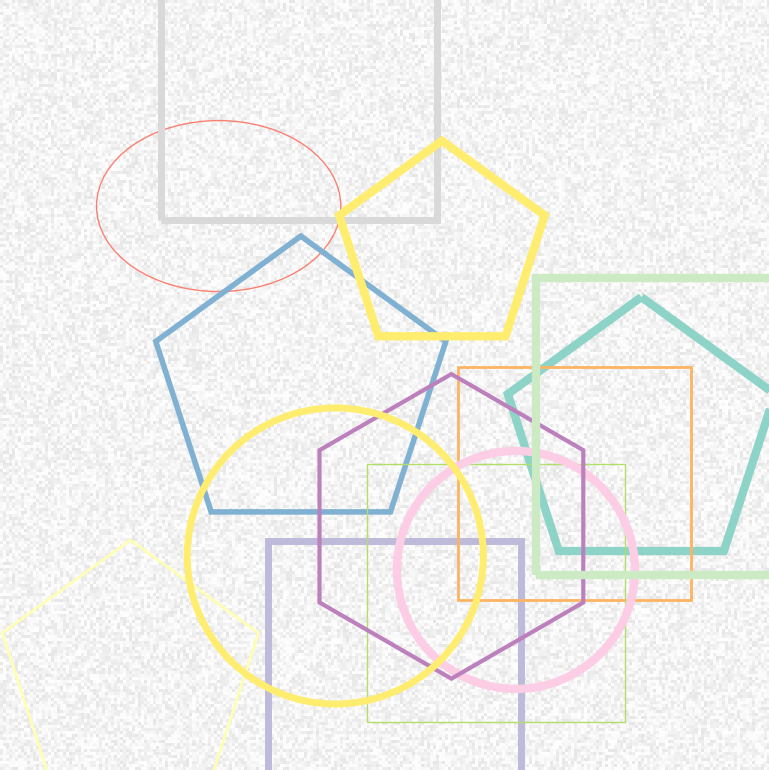[{"shape": "pentagon", "thickness": 3, "radius": 0.91, "center": [0.833, 0.432]}, {"shape": "pentagon", "thickness": 1, "radius": 0.87, "center": [0.169, 0.124]}, {"shape": "square", "thickness": 2.5, "radius": 0.82, "center": [0.512, 0.132]}, {"shape": "oval", "thickness": 0.5, "radius": 0.79, "center": [0.284, 0.732]}, {"shape": "pentagon", "thickness": 2, "radius": 0.99, "center": [0.391, 0.495]}, {"shape": "square", "thickness": 1, "radius": 0.76, "center": [0.746, 0.372]}, {"shape": "square", "thickness": 0.5, "radius": 0.84, "center": [0.645, 0.229]}, {"shape": "circle", "thickness": 3, "radius": 0.77, "center": [0.67, 0.26]}, {"shape": "square", "thickness": 2.5, "radius": 0.9, "center": [0.388, 0.893]}, {"shape": "hexagon", "thickness": 1.5, "radius": 0.99, "center": [0.586, 0.316]}, {"shape": "square", "thickness": 3, "radius": 0.96, "center": [0.889, 0.446]}, {"shape": "circle", "thickness": 2.5, "radius": 0.96, "center": [0.435, 0.278]}, {"shape": "pentagon", "thickness": 3, "radius": 0.7, "center": [0.574, 0.677]}]